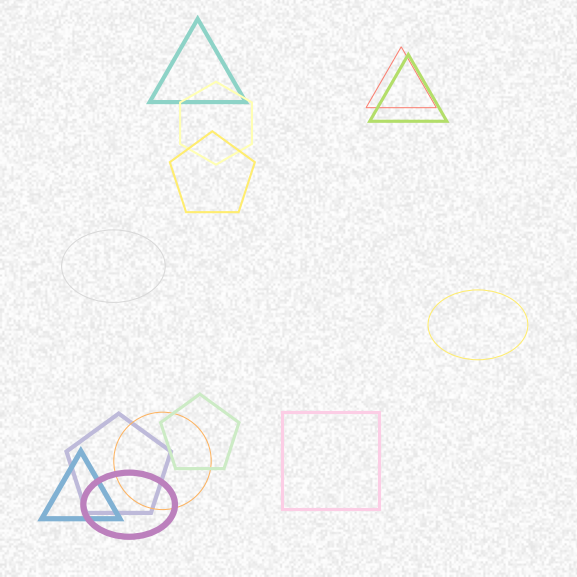[{"shape": "triangle", "thickness": 2, "radius": 0.48, "center": [0.342, 0.87]}, {"shape": "hexagon", "thickness": 1, "radius": 0.36, "center": [0.374, 0.786]}, {"shape": "pentagon", "thickness": 2, "radius": 0.48, "center": [0.206, 0.188]}, {"shape": "triangle", "thickness": 0.5, "radius": 0.35, "center": [0.695, 0.848]}, {"shape": "triangle", "thickness": 2.5, "radius": 0.39, "center": [0.14, 0.14]}, {"shape": "circle", "thickness": 0.5, "radius": 0.42, "center": [0.281, 0.201]}, {"shape": "triangle", "thickness": 1.5, "radius": 0.39, "center": [0.707, 0.828]}, {"shape": "square", "thickness": 1.5, "radius": 0.42, "center": [0.572, 0.201]}, {"shape": "oval", "thickness": 0.5, "radius": 0.45, "center": [0.196, 0.538]}, {"shape": "oval", "thickness": 3, "radius": 0.4, "center": [0.224, 0.125]}, {"shape": "pentagon", "thickness": 1.5, "radius": 0.36, "center": [0.346, 0.245]}, {"shape": "pentagon", "thickness": 1, "radius": 0.39, "center": [0.368, 0.694]}, {"shape": "oval", "thickness": 0.5, "radius": 0.43, "center": [0.828, 0.437]}]